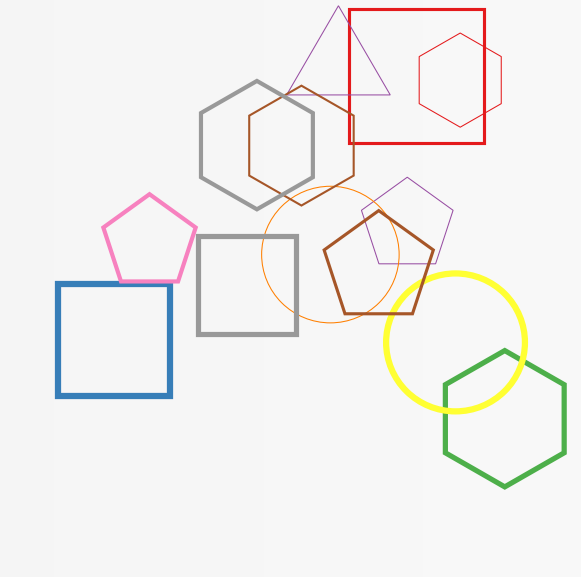[{"shape": "square", "thickness": 1.5, "radius": 0.58, "center": [0.716, 0.868]}, {"shape": "hexagon", "thickness": 0.5, "radius": 0.41, "center": [0.792, 0.86]}, {"shape": "square", "thickness": 3, "radius": 0.48, "center": [0.196, 0.41]}, {"shape": "hexagon", "thickness": 2.5, "radius": 0.59, "center": [0.868, 0.274]}, {"shape": "pentagon", "thickness": 0.5, "radius": 0.41, "center": [0.701, 0.609]}, {"shape": "triangle", "thickness": 0.5, "radius": 0.51, "center": [0.582, 0.886]}, {"shape": "circle", "thickness": 0.5, "radius": 0.59, "center": [0.568, 0.558]}, {"shape": "circle", "thickness": 3, "radius": 0.6, "center": [0.784, 0.406]}, {"shape": "pentagon", "thickness": 1.5, "radius": 0.49, "center": [0.652, 0.536]}, {"shape": "hexagon", "thickness": 1, "radius": 0.52, "center": [0.519, 0.747]}, {"shape": "pentagon", "thickness": 2, "radius": 0.42, "center": [0.257, 0.579]}, {"shape": "hexagon", "thickness": 2, "radius": 0.56, "center": [0.442, 0.748]}, {"shape": "square", "thickness": 2.5, "radius": 0.42, "center": [0.425, 0.506]}]